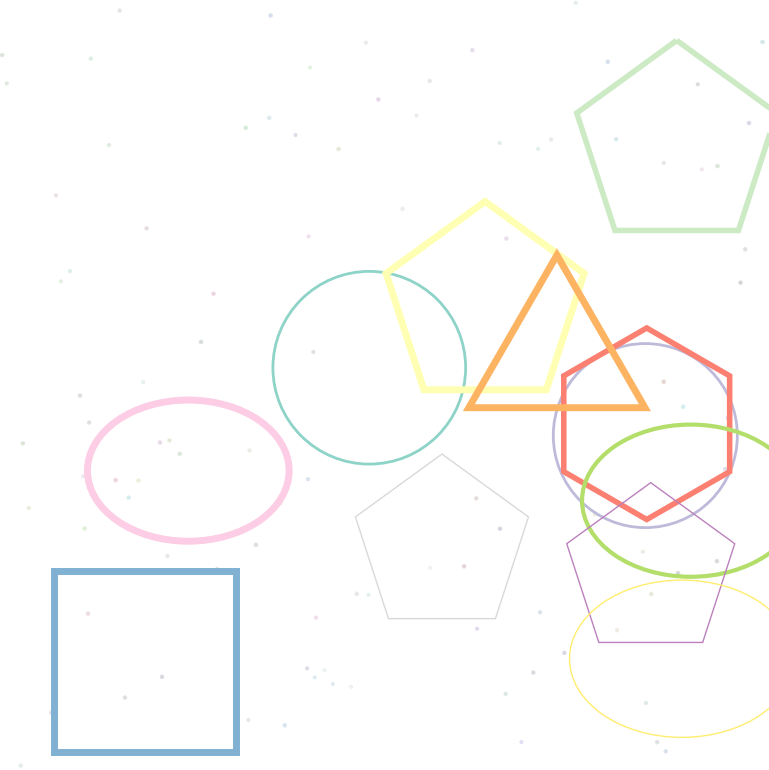[{"shape": "circle", "thickness": 1, "radius": 0.63, "center": [0.48, 0.522]}, {"shape": "pentagon", "thickness": 2.5, "radius": 0.68, "center": [0.63, 0.603]}, {"shape": "circle", "thickness": 1, "radius": 0.6, "center": [0.838, 0.434]}, {"shape": "hexagon", "thickness": 2, "radius": 0.62, "center": [0.84, 0.45]}, {"shape": "square", "thickness": 2.5, "radius": 0.59, "center": [0.188, 0.141]}, {"shape": "triangle", "thickness": 2.5, "radius": 0.66, "center": [0.723, 0.537]}, {"shape": "oval", "thickness": 1.5, "radius": 0.71, "center": [0.897, 0.35]}, {"shape": "oval", "thickness": 2.5, "radius": 0.65, "center": [0.245, 0.389]}, {"shape": "pentagon", "thickness": 0.5, "radius": 0.59, "center": [0.574, 0.292]}, {"shape": "pentagon", "thickness": 0.5, "radius": 0.57, "center": [0.845, 0.258]}, {"shape": "pentagon", "thickness": 2, "radius": 0.68, "center": [0.879, 0.811]}, {"shape": "oval", "thickness": 0.5, "radius": 0.73, "center": [0.886, 0.144]}]